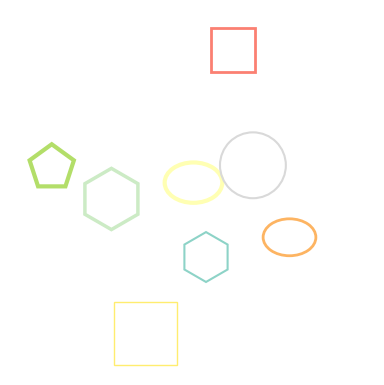[{"shape": "hexagon", "thickness": 1.5, "radius": 0.32, "center": [0.535, 0.332]}, {"shape": "oval", "thickness": 3, "radius": 0.37, "center": [0.503, 0.526]}, {"shape": "square", "thickness": 2, "radius": 0.29, "center": [0.605, 0.869]}, {"shape": "oval", "thickness": 2, "radius": 0.34, "center": [0.752, 0.384]}, {"shape": "pentagon", "thickness": 3, "radius": 0.3, "center": [0.134, 0.565]}, {"shape": "circle", "thickness": 1.5, "radius": 0.43, "center": [0.657, 0.571]}, {"shape": "hexagon", "thickness": 2.5, "radius": 0.4, "center": [0.289, 0.483]}, {"shape": "square", "thickness": 1, "radius": 0.41, "center": [0.378, 0.134]}]